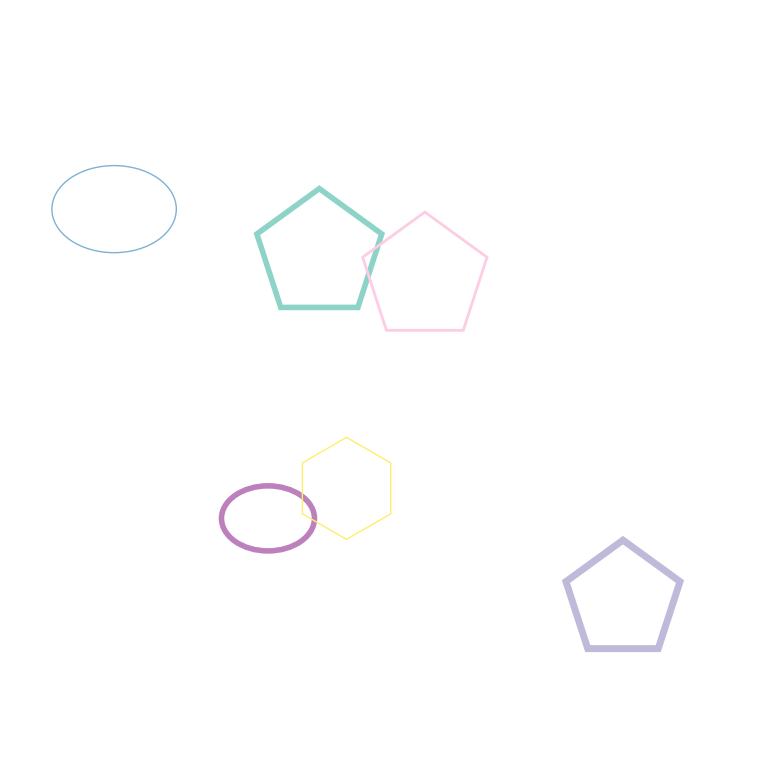[{"shape": "pentagon", "thickness": 2, "radius": 0.43, "center": [0.415, 0.67]}, {"shape": "pentagon", "thickness": 2.5, "radius": 0.39, "center": [0.809, 0.221]}, {"shape": "oval", "thickness": 0.5, "radius": 0.4, "center": [0.148, 0.728]}, {"shape": "pentagon", "thickness": 1, "radius": 0.42, "center": [0.552, 0.64]}, {"shape": "oval", "thickness": 2, "radius": 0.3, "center": [0.348, 0.327]}, {"shape": "hexagon", "thickness": 0.5, "radius": 0.33, "center": [0.45, 0.366]}]